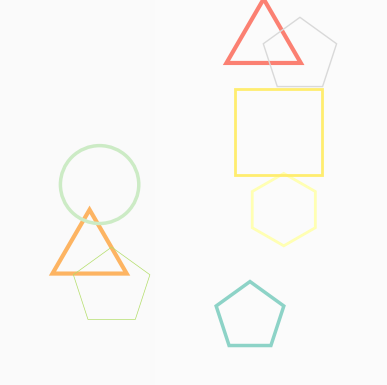[{"shape": "pentagon", "thickness": 2.5, "radius": 0.46, "center": [0.645, 0.177]}, {"shape": "hexagon", "thickness": 2, "radius": 0.47, "center": [0.732, 0.456]}, {"shape": "triangle", "thickness": 3, "radius": 0.55, "center": [0.68, 0.892]}, {"shape": "triangle", "thickness": 3, "radius": 0.55, "center": [0.231, 0.345]}, {"shape": "pentagon", "thickness": 0.5, "radius": 0.52, "center": [0.288, 0.254]}, {"shape": "pentagon", "thickness": 1, "radius": 0.5, "center": [0.774, 0.856]}, {"shape": "circle", "thickness": 2.5, "radius": 0.51, "center": [0.257, 0.521]}, {"shape": "square", "thickness": 2, "radius": 0.56, "center": [0.719, 0.658]}]